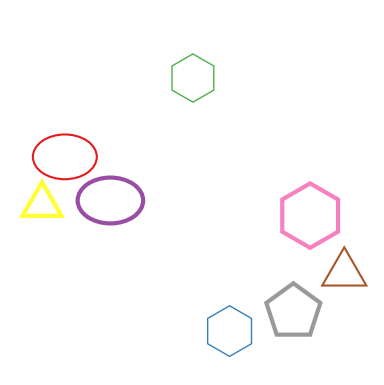[{"shape": "oval", "thickness": 1.5, "radius": 0.42, "center": [0.168, 0.593]}, {"shape": "hexagon", "thickness": 1, "radius": 0.33, "center": [0.596, 0.14]}, {"shape": "hexagon", "thickness": 1, "radius": 0.31, "center": [0.501, 0.797]}, {"shape": "oval", "thickness": 3, "radius": 0.43, "center": [0.287, 0.479]}, {"shape": "triangle", "thickness": 3, "radius": 0.29, "center": [0.109, 0.469]}, {"shape": "triangle", "thickness": 1.5, "radius": 0.33, "center": [0.894, 0.291]}, {"shape": "hexagon", "thickness": 3, "radius": 0.42, "center": [0.806, 0.44]}, {"shape": "pentagon", "thickness": 3, "radius": 0.37, "center": [0.762, 0.19]}]